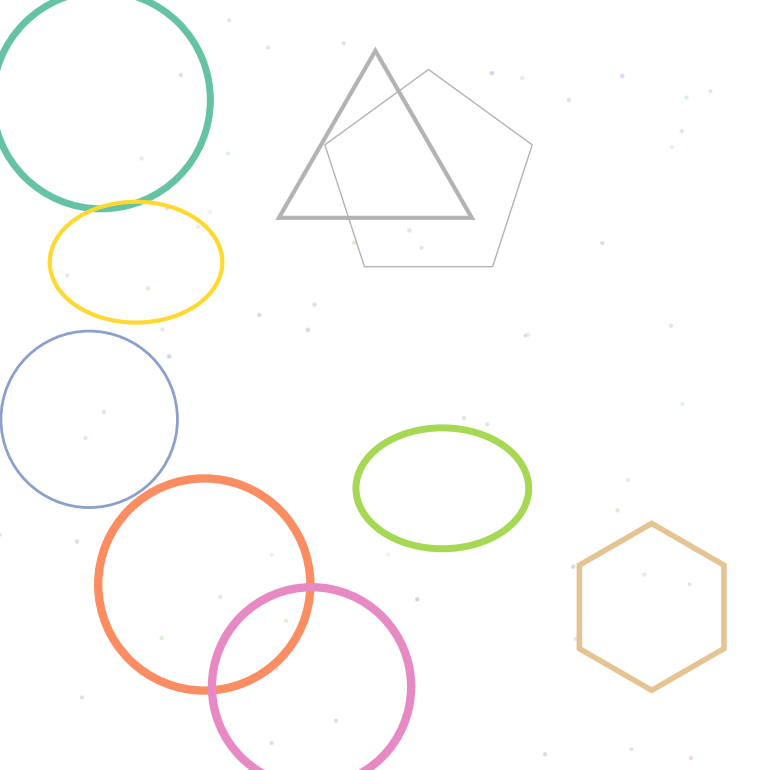[{"shape": "circle", "thickness": 2.5, "radius": 0.71, "center": [0.132, 0.87]}, {"shape": "circle", "thickness": 3, "radius": 0.69, "center": [0.265, 0.241]}, {"shape": "circle", "thickness": 1, "radius": 0.57, "center": [0.116, 0.455]}, {"shape": "circle", "thickness": 3, "radius": 0.65, "center": [0.405, 0.108]}, {"shape": "oval", "thickness": 2.5, "radius": 0.56, "center": [0.574, 0.366]}, {"shape": "oval", "thickness": 1.5, "radius": 0.56, "center": [0.177, 0.66]}, {"shape": "hexagon", "thickness": 2, "radius": 0.54, "center": [0.846, 0.212]}, {"shape": "pentagon", "thickness": 0.5, "radius": 0.71, "center": [0.557, 0.768]}, {"shape": "triangle", "thickness": 1.5, "radius": 0.72, "center": [0.487, 0.789]}]